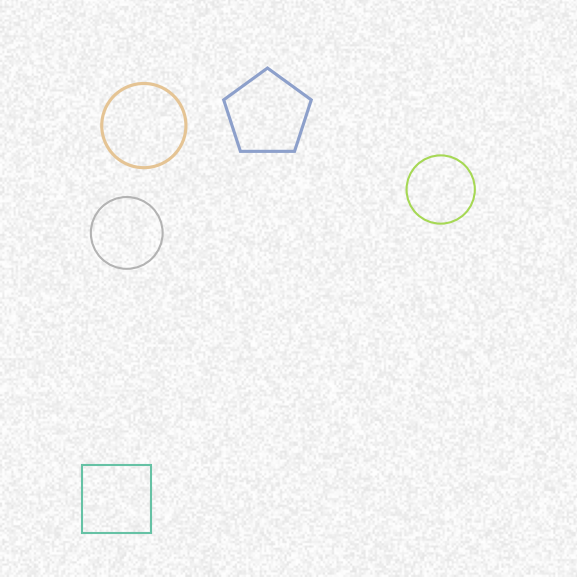[{"shape": "square", "thickness": 1, "radius": 0.3, "center": [0.202, 0.135]}, {"shape": "pentagon", "thickness": 1.5, "radius": 0.4, "center": [0.463, 0.802]}, {"shape": "circle", "thickness": 1, "radius": 0.3, "center": [0.763, 0.671]}, {"shape": "circle", "thickness": 1.5, "radius": 0.36, "center": [0.249, 0.782]}, {"shape": "circle", "thickness": 1, "radius": 0.31, "center": [0.219, 0.596]}]